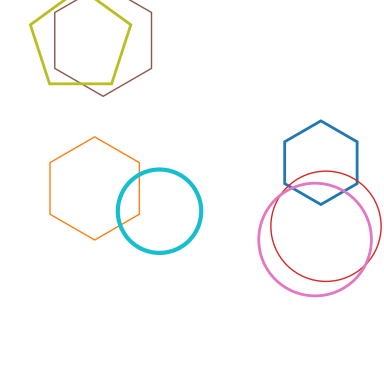[{"shape": "hexagon", "thickness": 2, "radius": 0.54, "center": [0.833, 0.577]}, {"shape": "hexagon", "thickness": 1, "radius": 0.67, "center": [0.246, 0.511]}, {"shape": "circle", "thickness": 1, "radius": 0.72, "center": [0.847, 0.412]}, {"shape": "hexagon", "thickness": 1, "radius": 0.73, "center": [0.268, 0.895]}, {"shape": "circle", "thickness": 2, "radius": 0.73, "center": [0.818, 0.378]}, {"shape": "pentagon", "thickness": 2, "radius": 0.69, "center": [0.209, 0.893]}, {"shape": "circle", "thickness": 3, "radius": 0.54, "center": [0.414, 0.451]}]